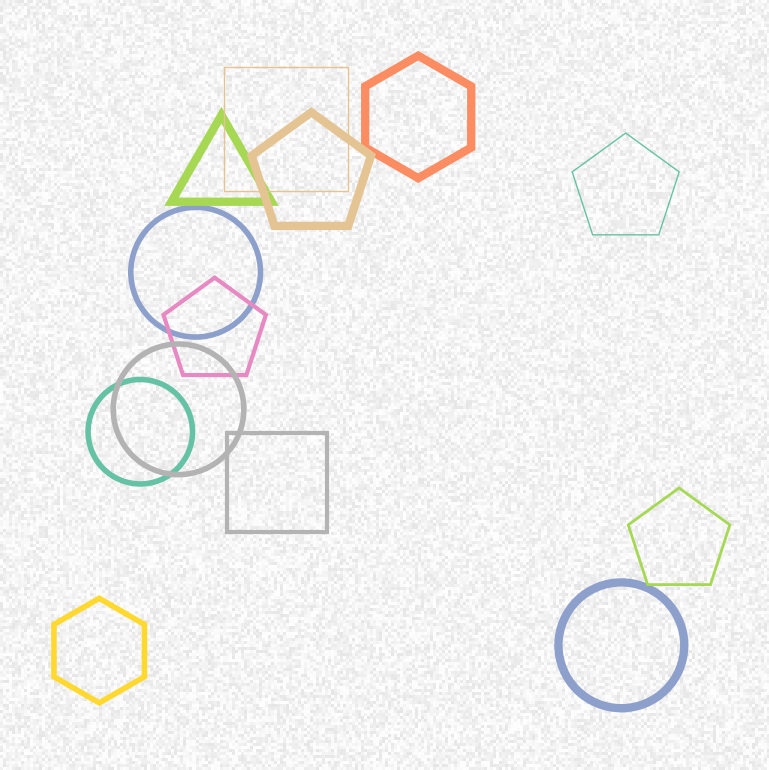[{"shape": "pentagon", "thickness": 0.5, "radius": 0.37, "center": [0.813, 0.754]}, {"shape": "circle", "thickness": 2, "radius": 0.34, "center": [0.182, 0.439]}, {"shape": "hexagon", "thickness": 3, "radius": 0.4, "center": [0.543, 0.848]}, {"shape": "circle", "thickness": 2, "radius": 0.42, "center": [0.254, 0.647]}, {"shape": "circle", "thickness": 3, "radius": 0.41, "center": [0.807, 0.162]}, {"shape": "pentagon", "thickness": 1.5, "radius": 0.35, "center": [0.279, 0.569]}, {"shape": "pentagon", "thickness": 1, "radius": 0.35, "center": [0.882, 0.297]}, {"shape": "triangle", "thickness": 3, "radius": 0.38, "center": [0.288, 0.776]}, {"shape": "hexagon", "thickness": 2, "radius": 0.34, "center": [0.129, 0.155]}, {"shape": "pentagon", "thickness": 3, "radius": 0.41, "center": [0.404, 0.773]}, {"shape": "square", "thickness": 0.5, "radius": 0.4, "center": [0.371, 0.833]}, {"shape": "circle", "thickness": 2, "radius": 0.42, "center": [0.232, 0.468]}, {"shape": "square", "thickness": 1.5, "radius": 0.32, "center": [0.36, 0.374]}]